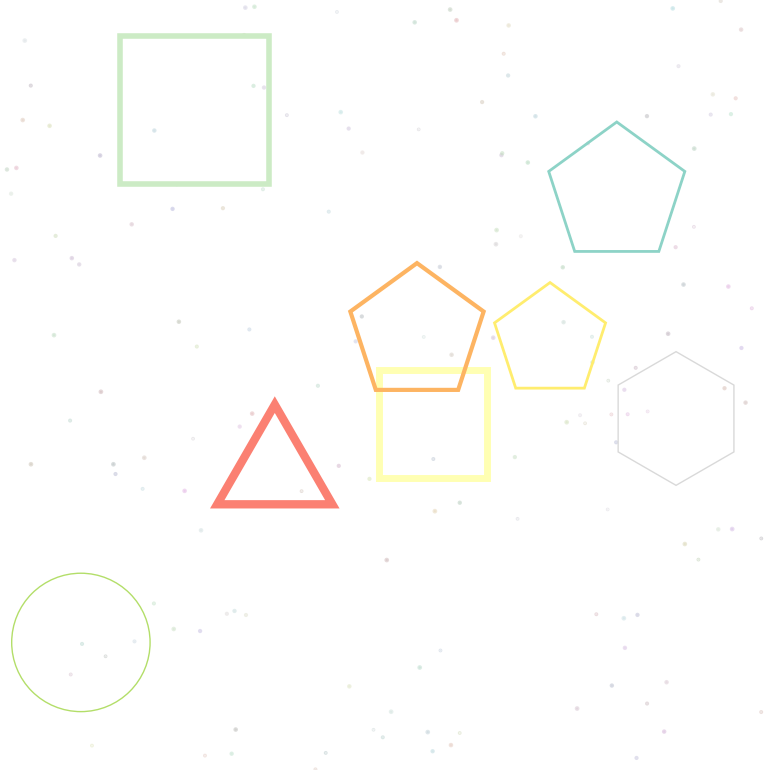[{"shape": "pentagon", "thickness": 1, "radius": 0.46, "center": [0.801, 0.749]}, {"shape": "square", "thickness": 2.5, "radius": 0.35, "center": [0.562, 0.45]}, {"shape": "triangle", "thickness": 3, "radius": 0.43, "center": [0.357, 0.388]}, {"shape": "pentagon", "thickness": 1.5, "radius": 0.46, "center": [0.542, 0.567]}, {"shape": "circle", "thickness": 0.5, "radius": 0.45, "center": [0.105, 0.166]}, {"shape": "hexagon", "thickness": 0.5, "radius": 0.43, "center": [0.878, 0.456]}, {"shape": "square", "thickness": 2, "radius": 0.48, "center": [0.253, 0.858]}, {"shape": "pentagon", "thickness": 1, "radius": 0.38, "center": [0.714, 0.557]}]